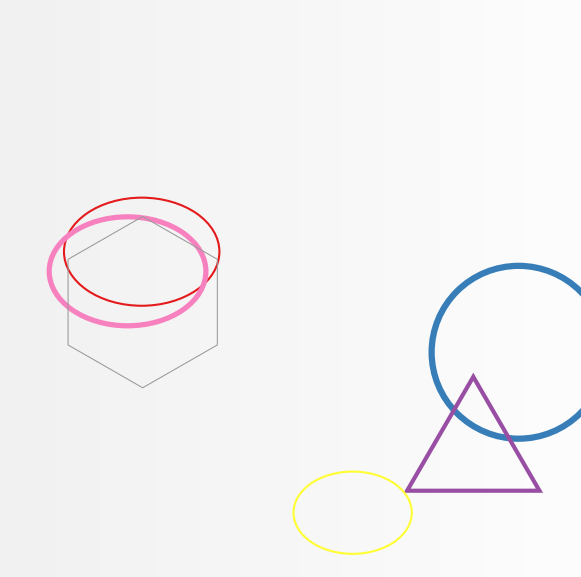[{"shape": "oval", "thickness": 1, "radius": 0.67, "center": [0.244, 0.563]}, {"shape": "circle", "thickness": 3, "radius": 0.75, "center": [0.892, 0.389]}, {"shape": "triangle", "thickness": 2, "radius": 0.66, "center": [0.814, 0.215]}, {"shape": "oval", "thickness": 1, "radius": 0.51, "center": [0.607, 0.111]}, {"shape": "oval", "thickness": 2.5, "radius": 0.67, "center": [0.219, 0.529]}, {"shape": "hexagon", "thickness": 0.5, "radius": 0.74, "center": [0.246, 0.476]}]